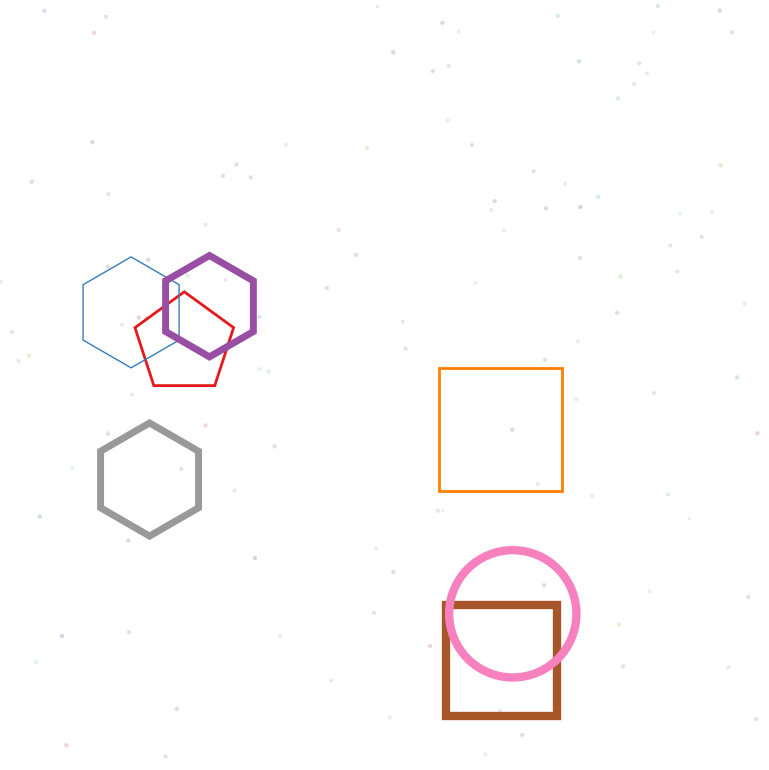[{"shape": "pentagon", "thickness": 1, "radius": 0.34, "center": [0.239, 0.554]}, {"shape": "hexagon", "thickness": 0.5, "radius": 0.36, "center": [0.17, 0.594]}, {"shape": "hexagon", "thickness": 2.5, "radius": 0.33, "center": [0.272, 0.602]}, {"shape": "square", "thickness": 1, "radius": 0.4, "center": [0.65, 0.442]}, {"shape": "square", "thickness": 3, "radius": 0.36, "center": [0.651, 0.143]}, {"shape": "circle", "thickness": 3, "radius": 0.41, "center": [0.666, 0.203]}, {"shape": "hexagon", "thickness": 2.5, "radius": 0.37, "center": [0.194, 0.377]}]